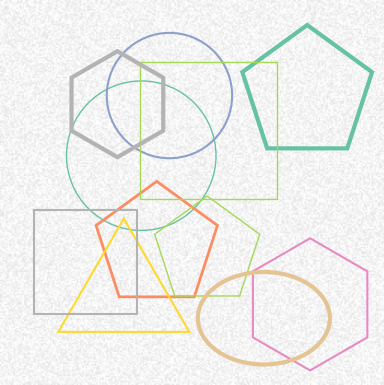[{"shape": "pentagon", "thickness": 3, "radius": 0.89, "center": [0.798, 0.758]}, {"shape": "circle", "thickness": 1, "radius": 0.97, "center": [0.367, 0.596]}, {"shape": "pentagon", "thickness": 2, "radius": 0.83, "center": [0.407, 0.363]}, {"shape": "circle", "thickness": 1.5, "radius": 0.81, "center": [0.44, 0.752]}, {"shape": "hexagon", "thickness": 1.5, "radius": 0.86, "center": [0.806, 0.209]}, {"shape": "pentagon", "thickness": 1, "radius": 0.72, "center": [0.538, 0.347]}, {"shape": "square", "thickness": 1, "radius": 0.89, "center": [0.541, 0.661]}, {"shape": "triangle", "thickness": 1.5, "radius": 0.98, "center": [0.322, 0.236]}, {"shape": "oval", "thickness": 3, "radius": 0.86, "center": [0.685, 0.173]}, {"shape": "square", "thickness": 1.5, "radius": 0.67, "center": [0.223, 0.319]}, {"shape": "hexagon", "thickness": 3, "radius": 0.69, "center": [0.305, 0.729]}]